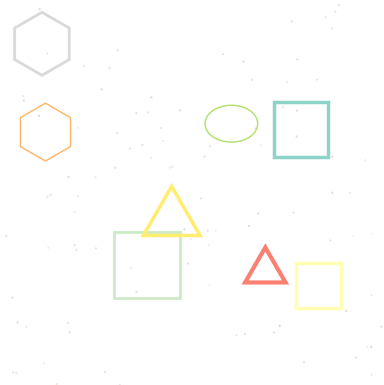[{"shape": "square", "thickness": 2.5, "radius": 0.36, "center": [0.781, 0.664]}, {"shape": "square", "thickness": 2.5, "radius": 0.29, "center": [0.828, 0.259]}, {"shape": "triangle", "thickness": 3, "radius": 0.3, "center": [0.689, 0.297]}, {"shape": "hexagon", "thickness": 1, "radius": 0.38, "center": [0.118, 0.657]}, {"shape": "oval", "thickness": 1, "radius": 0.34, "center": [0.601, 0.679]}, {"shape": "hexagon", "thickness": 2, "radius": 0.41, "center": [0.109, 0.886]}, {"shape": "square", "thickness": 2, "radius": 0.43, "center": [0.383, 0.312]}, {"shape": "triangle", "thickness": 2.5, "radius": 0.43, "center": [0.446, 0.431]}]